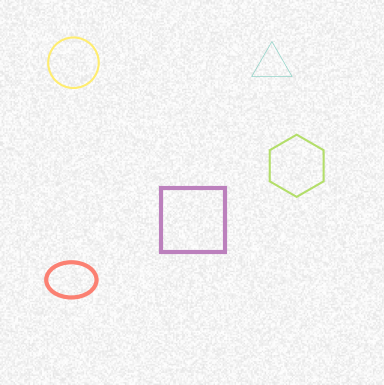[{"shape": "triangle", "thickness": 0.5, "radius": 0.3, "center": [0.706, 0.831]}, {"shape": "oval", "thickness": 3, "radius": 0.33, "center": [0.185, 0.273]}, {"shape": "hexagon", "thickness": 1.5, "radius": 0.4, "center": [0.771, 0.569]}, {"shape": "square", "thickness": 3, "radius": 0.42, "center": [0.5, 0.43]}, {"shape": "circle", "thickness": 1.5, "radius": 0.33, "center": [0.191, 0.837]}]